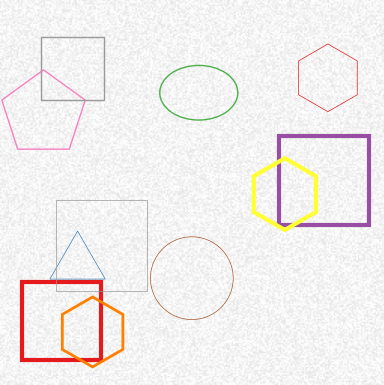[{"shape": "hexagon", "thickness": 0.5, "radius": 0.44, "center": [0.852, 0.798]}, {"shape": "square", "thickness": 3, "radius": 0.51, "center": [0.16, 0.166]}, {"shape": "triangle", "thickness": 0.5, "radius": 0.42, "center": [0.201, 0.317]}, {"shape": "oval", "thickness": 1, "radius": 0.51, "center": [0.516, 0.759]}, {"shape": "square", "thickness": 3, "radius": 0.58, "center": [0.841, 0.531]}, {"shape": "hexagon", "thickness": 2, "radius": 0.45, "center": [0.24, 0.138]}, {"shape": "hexagon", "thickness": 3, "radius": 0.47, "center": [0.74, 0.496]}, {"shape": "circle", "thickness": 0.5, "radius": 0.54, "center": [0.498, 0.277]}, {"shape": "pentagon", "thickness": 1, "radius": 0.57, "center": [0.113, 0.705]}, {"shape": "square", "thickness": 0.5, "radius": 0.59, "center": [0.264, 0.362]}, {"shape": "square", "thickness": 1, "radius": 0.41, "center": [0.188, 0.823]}]